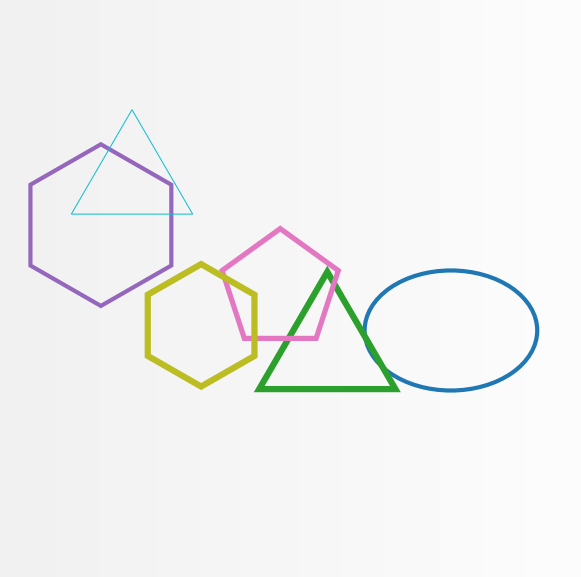[{"shape": "oval", "thickness": 2, "radius": 0.74, "center": [0.776, 0.427]}, {"shape": "triangle", "thickness": 3, "radius": 0.68, "center": [0.563, 0.393]}, {"shape": "hexagon", "thickness": 2, "radius": 0.7, "center": [0.174, 0.609]}, {"shape": "pentagon", "thickness": 2.5, "radius": 0.53, "center": [0.482, 0.498]}, {"shape": "hexagon", "thickness": 3, "radius": 0.53, "center": [0.346, 0.436]}, {"shape": "triangle", "thickness": 0.5, "radius": 0.6, "center": [0.227, 0.689]}]